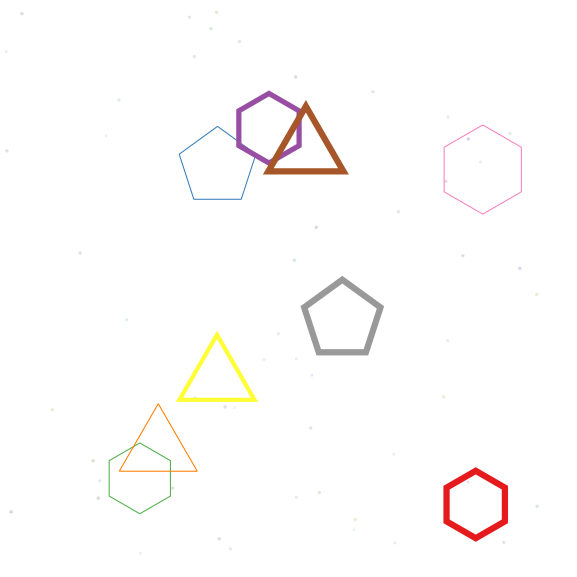[{"shape": "hexagon", "thickness": 3, "radius": 0.29, "center": [0.824, 0.126]}, {"shape": "pentagon", "thickness": 0.5, "radius": 0.35, "center": [0.377, 0.711]}, {"shape": "hexagon", "thickness": 0.5, "radius": 0.31, "center": [0.242, 0.171]}, {"shape": "hexagon", "thickness": 2.5, "radius": 0.3, "center": [0.466, 0.777]}, {"shape": "triangle", "thickness": 0.5, "radius": 0.39, "center": [0.274, 0.222]}, {"shape": "triangle", "thickness": 2, "radius": 0.38, "center": [0.376, 0.344]}, {"shape": "triangle", "thickness": 3, "radius": 0.38, "center": [0.53, 0.74]}, {"shape": "hexagon", "thickness": 0.5, "radius": 0.39, "center": [0.836, 0.706]}, {"shape": "pentagon", "thickness": 3, "radius": 0.35, "center": [0.593, 0.445]}]